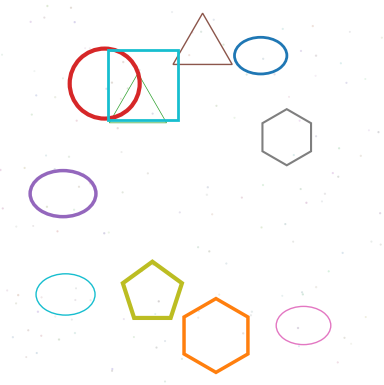[{"shape": "oval", "thickness": 2, "radius": 0.34, "center": [0.677, 0.856]}, {"shape": "hexagon", "thickness": 2.5, "radius": 0.48, "center": [0.561, 0.129]}, {"shape": "triangle", "thickness": 0.5, "radius": 0.43, "center": [0.358, 0.724]}, {"shape": "circle", "thickness": 3, "radius": 0.45, "center": [0.272, 0.783]}, {"shape": "oval", "thickness": 2.5, "radius": 0.43, "center": [0.164, 0.497]}, {"shape": "triangle", "thickness": 1, "radius": 0.44, "center": [0.526, 0.877]}, {"shape": "oval", "thickness": 1, "radius": 0.35, "center": [0.788, 0.155]}, {"shape": "hexagon", "thickness": 1.5, "radius": 0.36, "center": [0.745, 0.644]}, {"shape": "pentagon", "thickness": 3, "radius": 0.4, "center": [0.396, 0.24]}, {"shape": "square", "thickness": 2, "radius": 0.46, "center": [0.371, 0.779]}, {"shape": "oval", "thickness": 1, "radius": 0.38, "center": [0.17, 0.235]}]